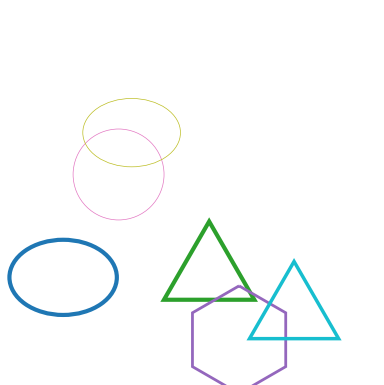[{"shape": "oval", "thickness": 3, "radius": 0.7, "center": [0.164, 0.28]}, {"shape": "triangle", "thickness": 3, "radius": 0.68, "center": [0.543, 0.289]}, {"shape": "hexagon", "thickness": 2, "radius": 0.7, "center": [0.621, 0.118]}, {"shape": "circle", "thickness": 0.5, "radius": 0.59, "center": [0.308, 0.547]}, {"shape": "oval", "thickness": 0.5, "radius": 0.63, "center": [0.342, 0.655]}, {"shape": "triangle", "thickness": 2.5, "radius": 0.67, "center": [0.764, 0.187]}]